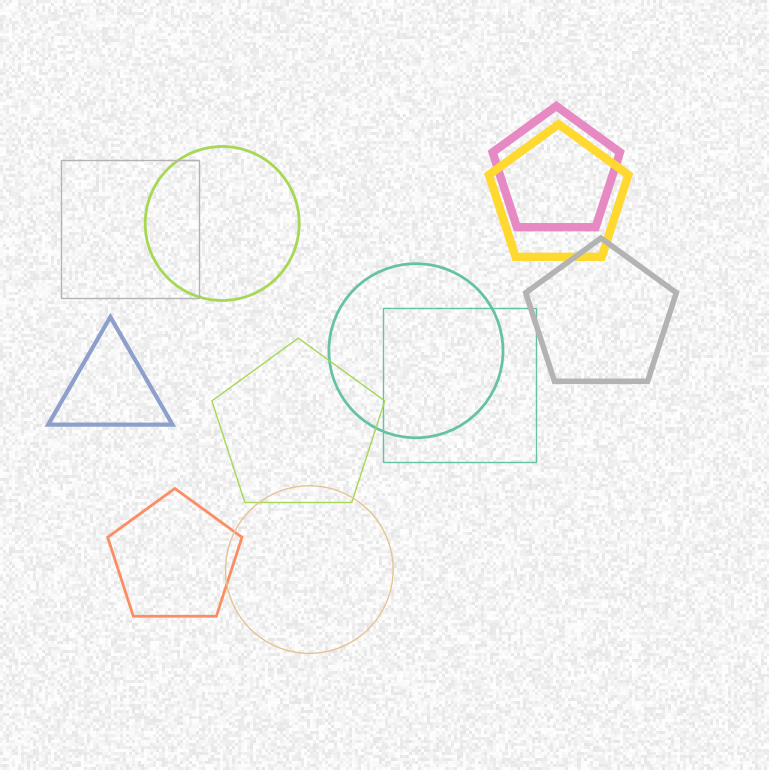[{"shape": "circle", "thickness": 1, "radius": 0.57, "center": [0.54, 0.545]}, {"shape": "square", "thickness": 0.5, "radius": 0.5, "center": [0.597, 0.5]}, {"shape": "pentagon", "thickness": 1, "radius": 0.46, "center": [0.227, 0.274]}, {"shape": "triangle", "thickness": 1.5, "radius": 0.47, "center": [0.143, 0.495]}, {"shape": "pentagon", "thickness": 3, "radius": 0.43, "center": [0.722, 0.775]}, {"shape": "circle", "thickness": 1, "radius": 0.5, "center": [0.289, 0.71]}, {"shape": "pentagon", "thickness": 0.5, "radius": 0.59, "center": [0.387, 0.443]}, {"shape": "pentagon", "thickness": 3, "radius": 0.48, "center": [0.726, 0.743]}, {"shape": "circle", "thickness": 0.5, "radius": 0.54, "center": [0.402, 0.26]}, {"shape": "pentagon", "thickness": 2, "radius": 0.51, "center": [0.781, 0.588]}, {"shape": "square", "thickness": 0.5, "radius": 0.45, "center": [0.169, 0.703]}]